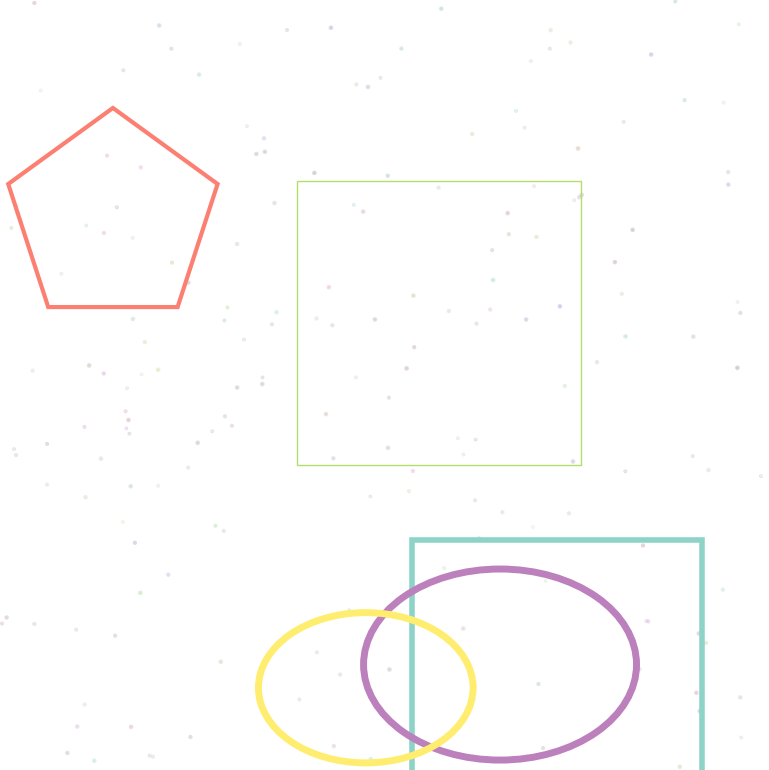[{"shape": "square", "thickness": 2, "radius": 0.94, "center": [0.723, 0.11]}, {"shape": "pentagon", "thickness": 1.5, "radius": 0.71, "center": [0.147, 0.717]}, {"shape": "square", "thickness": 0.5, "radius": 0.92, "center": [0.57, 0.581]}, {"shape": "oval", "thickness": 2.5, "radius": 0.89, "center": [0.649, 0.137]}, {"shape": "oval", "thickness": 2.5, "radius": 0.7, "center": [0.475, 0.107]}]